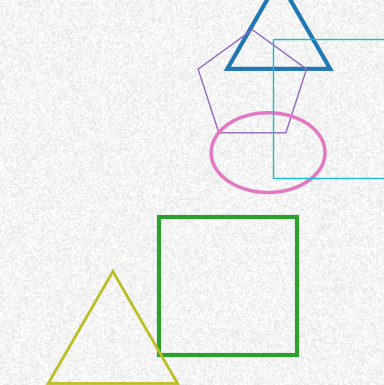[{"shape": "triangle", "thickness": 3, "radius": 0.77, "center": [0.724, 0.898]}, {"shape": "square", "thickness": 3, "radius": 0.89, "center": [0.593, 0.257]}, {"shape": "pentagon", "thickness": 1, "radius": 0.74, "center": [0.655, 0.775]}, {"shape": "oval", "thickness": 2.5, "radius": 0.74, "center": [0.696, 0.604]}, {"shape": "triangle", "thickness": 2, "radius": 0.97, "center": [0.293, 0.101]}, {"shape": "square", "thickness": 1, "radius": 0.9, "center": [0.89, 0.718]}]